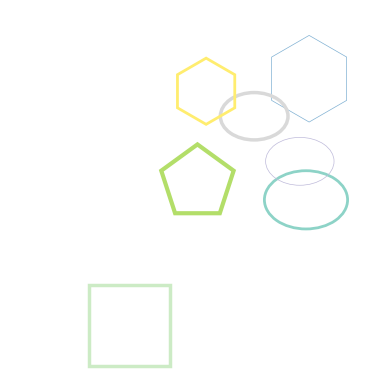[{"shape": "oval", "thickness": 2, "radius": 0.54, "center": [0.795, 0.481]}, {"shape": "oval", "thickness": 0.5, "radius": 0.44, "center": [0.779, 0.581]}, {"shape": "hexagon", "thickness": 0.5, "radius": 0.56, "center": [0.803, 0.796]}, {"shape": "pentagon", "thickness": 3, "radius": 0.49, "center": [0.513, 0.526]}, {"shape": "oval", "thickness": 2.5, "radius": 0.44, "center": [0.66, 0.698]}, {"shape": "square", "thickness": 2.5, "radius": 0.53, "center": [0.335, 0.154]}, {"shape": "hexagon", "thickness": 2, "radius": 0.43, "center": [0.535, 0.763]}]